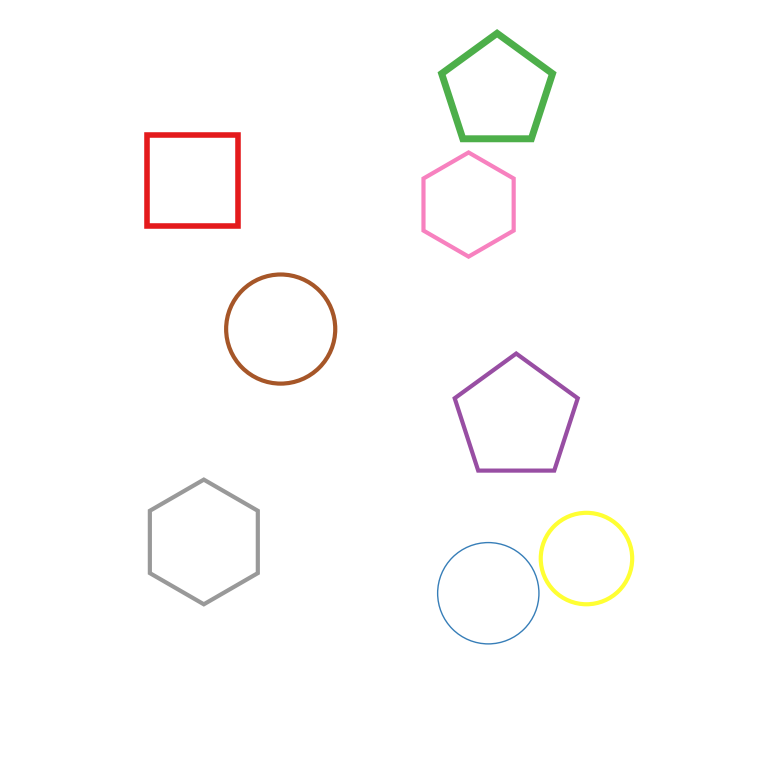[{"shape": "square", "thickness": 2, "radius": 0.3, "center": [0.25, 0.766]}, {"shape": "circle", "thickness": 0.5, "radius": 0.33, "center": [0.634, 0.23]}, {"shape": "pentagon", "thickness": 2.5, "radius": 0.38, "center": [0.646, 0.881]}, {"shape": "pentagon", "thickness": 1.5, "radius": 0.42, "center": [0.67, 0.457]}, {"shape": "circle", "thickness": 1.5, "radius": 0.3, "center": [0.762, 0.275]}, {"shape": "circle", "thickness": 1.5, "radius": 0.35, "center": [0.365, 0.573]}, {"shape": "hexagon", "thickness": 1.5, "radius": 0.34, "center": [0.609, 0.734]}, {"shape": "hexagon", "thickness": 1.5, "radius": 0.4, "center": [0.265, 0.296]}]